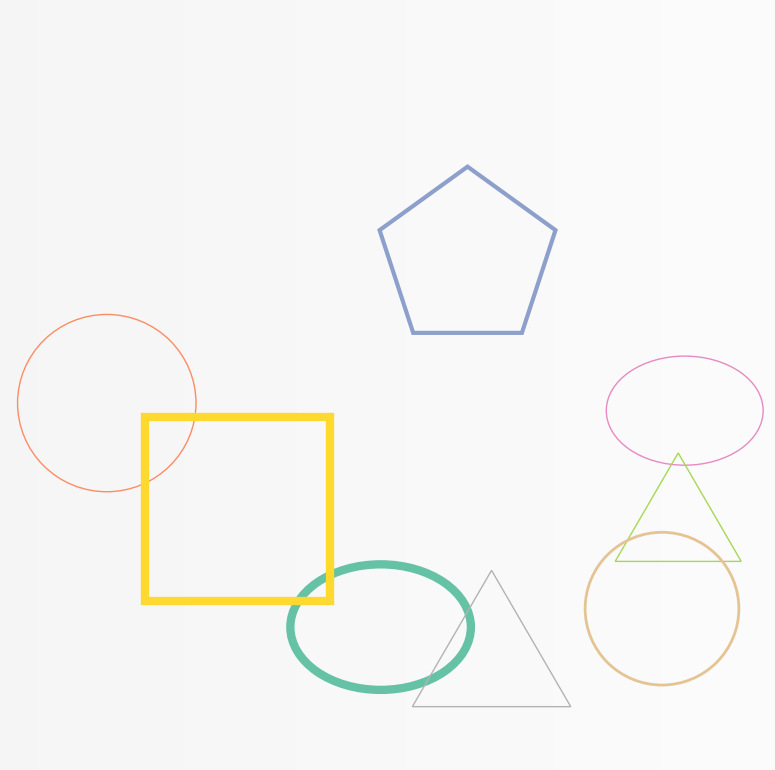[{"shape": "oval", "thickness": 3, "radius": 0.58, "center": [0.491, 0.186]}, {"shape": "circle", "thickness": 0.5, "radius": 0.58, "center": [0.138, 0.477]}, {"shape": "pentagon", "thickness": 1.5, "radius": 0.6, "center": [0.603, 0.664]}, {"shape": "oval", "thickness": 0.5, "radius": 0.51, "center": [0.884, 0.467]}, {"shape": "triangle", "thickness": 0.5, "radius": 0.47, "center": [0.875, 0.318]}, {"shape": "square", "thickness": 3, "radius": 0.6, "center": [0.306, 0.339]}, {"shape": "circle", "thickness": 1, "radius": 0.5, "center": [0.854, 0.21]}, {"shape": "triangle", "thickness": 0.5, "radius": 0.59, "center": [0.634, 0.141]}]